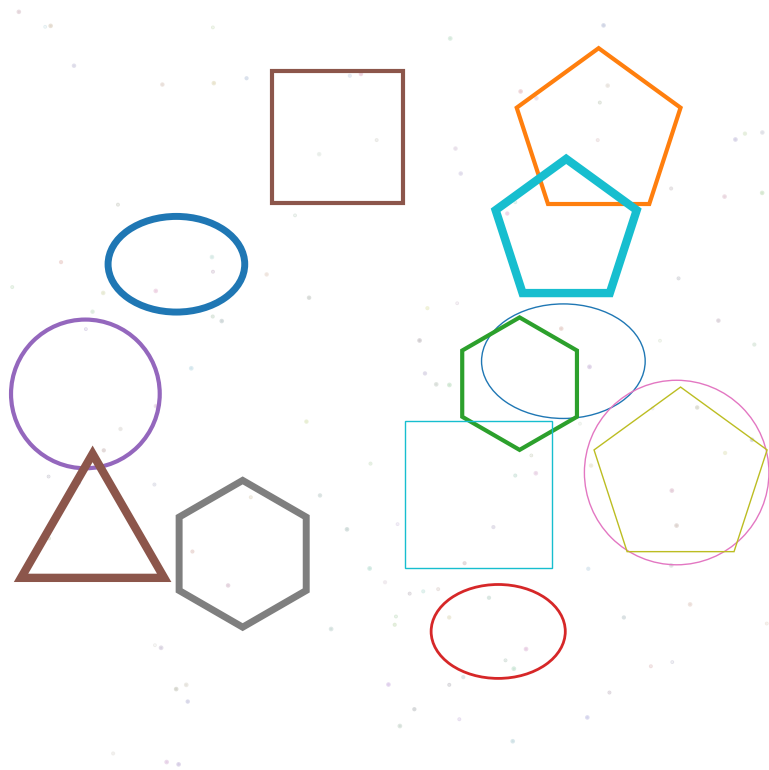[{"shape": "oval", "thickness": 2.5, "radius": 0.44, "center": [0.229, 0.657]}, {"shape": "oval", "thickness": 0.5, "radius": 0.53, "center": [0.732, 0.531]}, {"shape": "pentagon", "thickness": 1.5, "radius": 0.56, "center": [0.777, 0.826]}, {"shape": "hexagon", "thickness": 1.5, "radius": 0.43, "center": [0.675, 0.502]}, {"shape": "oval", "thickness": 1, "radius": 0.44, "center": [0.647, 0.18]}, {"shape": "circle", "thickness": 1.5, "radius": 0.48, "center": [0.111, 0.488]}, {"shape": "triangle", "thickness": 3, "radius": 0.54, "center": [0.12, 0.303]}, {"shape": "square", "thickness": 1.5, "radius": 0.43, "center": [0.439, 0.822]}, {"shape": "circle", "thickness": 0.5, "radius": 0.6, "center": [0.879, 0.386]}, {"shape": "hexagon", "thickness": 2.5, "radius": 0.48, "center": [0.315, 0.281]}, {"shape": "pentagon", "thickness": 0.5, "radius": 0.59, "center": [0.884, 0.379]}, {"shape": "pentagon", "thickness": 3, "radius": 0.48, "center": [0.735, 0.697]}, {"shape": "square", "thickness": 0.5, "radius": 0.48, "center": [0.621, 0.357]}]